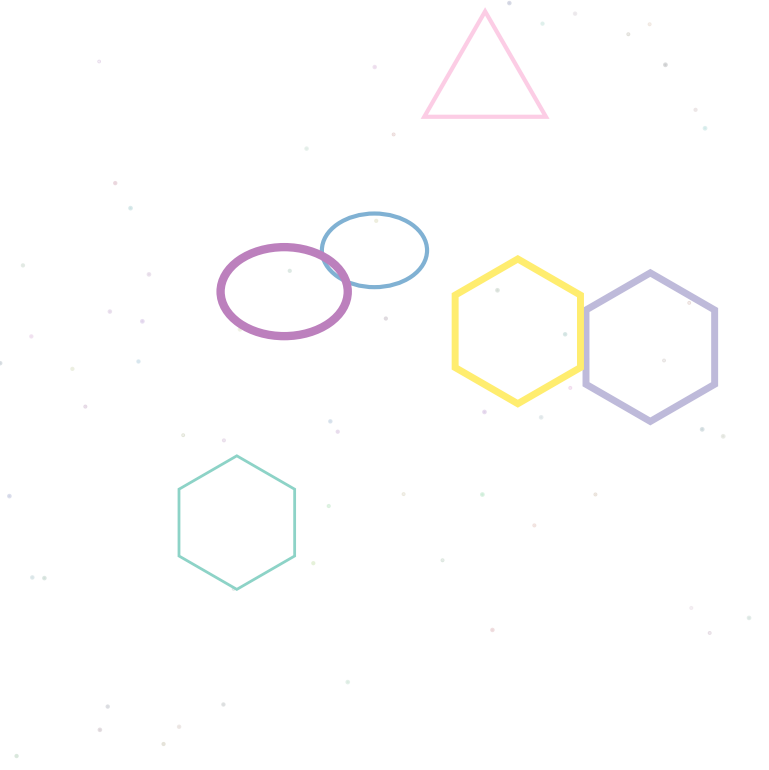[{"shape": "hexagon", "thickness": 1, "radius": 0.43, "center": [0.308, 0.321]}, {"shape": "hexagon", "thickness": 2.5, "radius": 0.48, "center": [0.845, 0.549]}, {"shape": "oval", "thickness": 1.5, "radius": 0.34, "center": [0.486, 0.675]}, {"shape": "triangle", "thickness": 1.5, "radius": 0.46, "center": [0.63, 0.894]}, {"shape": "oval", "thickness": 3, "radius": 0.41, "center": [0.369, 0.621]}, {"shape": "hexagon", "thickness": 2.5, "radius": 0.47, "center": [0.672, 0.57]}]